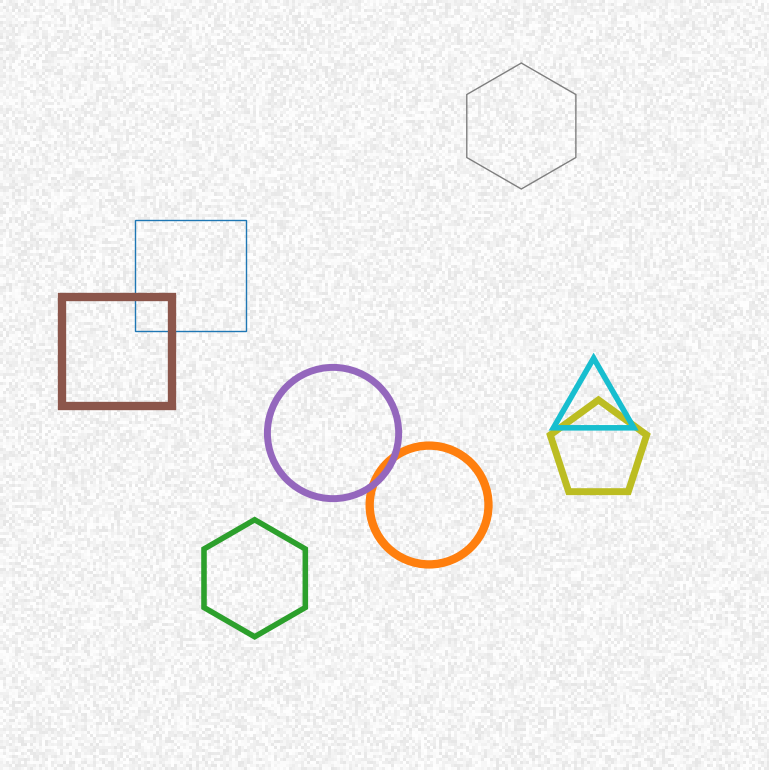[{"shape": "square", "thickness": 0.5, "radius": 0.36, "center": [0.248, 0.642]}, {"shape": "circle", "thickness": 3, "radius": 0.39, "center": [0.557, 0.344]}, {"shape": "hexagon", "thickness": 2, "radius": 0.38, "center": [0.331, 0.249]}, {"shape": "circle", "thickness": 2.5, "radius": 0.43, "center": [0.433, 0.438]}, {"shape": "square", "thickness": 3, "radius": 0.36, "center": [0.152, 0.544]}, {"shape": "hexagon", "thickness": 0.5, "radius": 0.41, "center": [0.677, 0.836]}, {"shape": "pentagon", "thickness": 2.5, "radius": 0.33, "center": [0.777, 0.415]}, {"shape": "triangle", "thickness": 2, "radius": 0.3, "center": [0.771, 0.475]}]